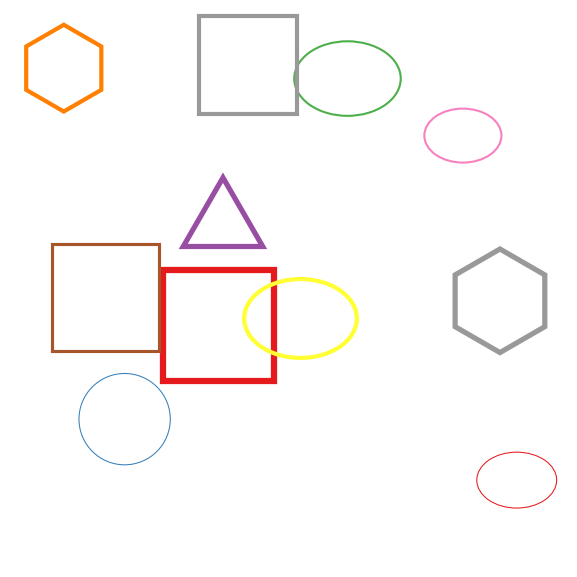[{"shape": "oval", "thickness": 0.5, "radius": 0.35, "center": [0.895, 0.168]}, {"shape": "square", "thickness": 3, "radius": 0.48, "center": [0.378, 0.436]}, {"shape": "circle", "thickness": 0.5, "radius": 0.4, "center": [0.216, 0.273]}, {"shape": "oval", "thickness": 1, "radius": 0.46, "center": [0.602, 0.863]}, {"shape": "triangle", "thickness": 2.5, "radius": 0.4, "center": [0.386, 0.612]}, {"shape": "hexagon", "thickness": 2, "radius": 0.38, "center": [0.11, 0.881]}, {"shape": "oval", "thickness": 2, "radius": 0.49, "center": [0.52, 0.448]}, {"shape": "square", "thickness": 1.5, "radius": 0.46, "center": [0.182, 0.484]}, {"shape": "oval", "thickness": 1, "radius": 0.33, "center": [0.802, 0.764]}, {"shape": "square", "thickness": 2, "radius": 0.42, "center": [0.429, 0.887]}, {"shape": "hexagon", "thickness": 2.5, "radius": 0.45, "center": [0.866, 0.478]}]